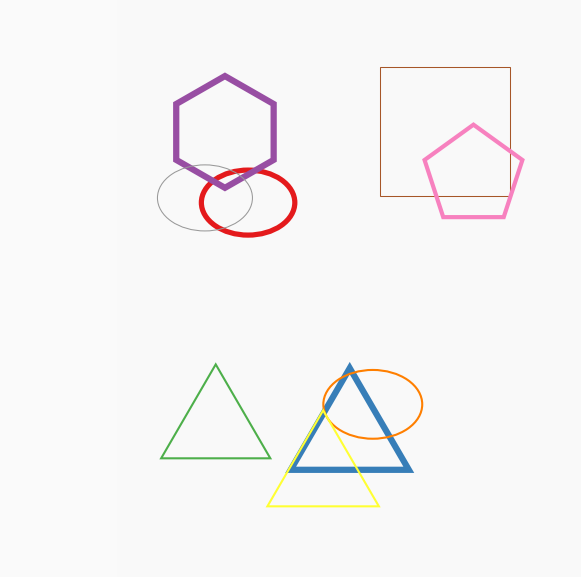[{"shape": "oval", "thickness": 2.5, "radius": 0.4, "center": [0.427, 0.648]}, {"shape": "triangle", "thickness": 3, "radius": 0.59, "center": [0.602, 0.244]}, {"shape": "triangle", "thickness": 1, "radius": 0.54, "center": [0.371, 0.26]}, {"shape": "hexagon", "thickness": 3, "radius": 0.48, "center": [0.387, 0.771]}, {"shape": "oval", "thickness": 1, "radius": 0.43, "center": [0.641, 0.299]}, {"shape": "triangle", "thickness": 1, "radius": 0.55, "center": [0.556, 0.178]}, {"shape": "square", "thickness": 0.5, "radius": 0.56, "center": [0.765, 0.771]}, {"shape": "pentagon", "thickness": 2, "radius": 0.44, "center": [0.815, 0.695]}, {"shape": "oval", "thickness": 0.5, "radius": 0.41, "center": [0.353, 0.656]}]